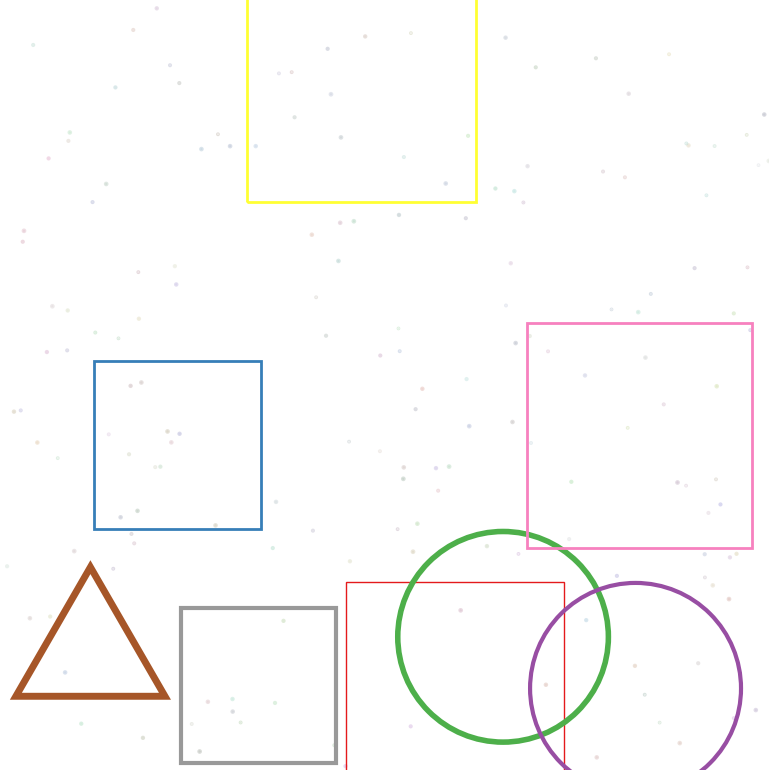[{"shape": "square", "thickness": 0.5, "radius": 0.71, "center": [0.591, 0.103]}, {"shape": "square", "thickness": 1, "radius": 0.55, "center": [0.231, 0.422]}, {"shape": "circle", "thickness": 2, "radius": 0.68, "center": [0.653, 0.173]}, {"shape": "circle", "thickness": 1.5, "radius": 0.68, "center": [0.825, 0.106]}, {"shape": "square", "thickness": 1, "radius": 0.74, "center": [0.47, 0.887]}, {"shape": "triangle", "thickness": 2.5, "radius": 0.56, "center": [0.117, 0.152]}, {"shape": "square", "thickness": 1, "radius": 0.73, "center": [0.83, 0.435]}, {"shape": "square", "thickness": 1.5, "radius": 0.5, "center": [0.335, 0.109]}]